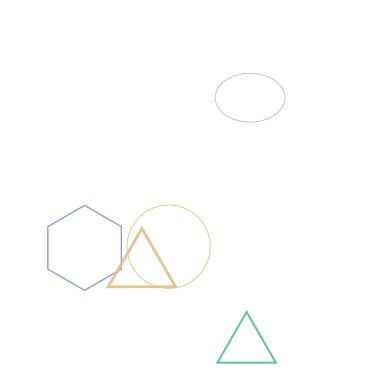[{"shape": "triangle", "thickness": 1.5, "radius": 0.44, "center": [0.641, 0.102]}, {"shape": "hexagon", "thickness": 1, "radius": 0.55, "center": [0.22, 0.356]}, {"shape": "circle", "thickness": 0.5, "radius": 0.54, "center": [0.438, 0.359]}, {"shape": "triangle", "thickness": 2, "radius": 0.51, "center": [0.369, 0.306]}, {"shape": "oval", "thickness": 0.5, "radius": 0.45, "center": [0.649, 0.746]}]